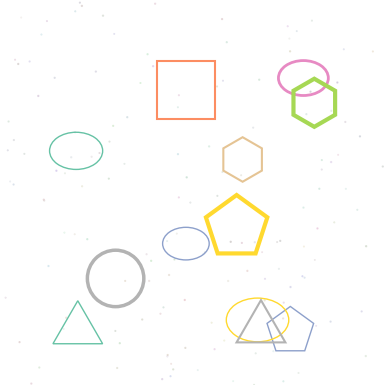[{"shape": "oval", "thickness": 1, "radius": 0.34, "center": [0.198, 0.608]}, {"shape": "triangle", "thickness": 1, "radius": 0.37, "center": [0.202, 0.144]}, {"shape": "square", "thickness": 1.5, "radius": 0.38, "center": [0.482, 0.766]}, {"shape": "pentagon", "thickness": 1, "radius": 0.32, "center": [0.754, 0.14]}, {"shape": "oval", "thickness": 1, "radius": 0.3, "center": [0.483, 0.367]}, {"shape": "oval", "thickness": 2, "radius": 0.32, "center": [0.788, 0.797]}, {"shape": "hexagon", "thickness": 3, "radius": 0.31, "center": [0.816, 0.733]}, {"shape": "pentagon", "thickness": 3, "radius": 0.42, "center": [0.615, 0.41]}, {"shape": "oval", "thickness": 1, "radius": 0.41, "center": [0.669, 0.169]}, {"shape": "hexagon", "thickness": 1.5, "radius": 0.29, "center": [0.63, 0.586]}, {"shape": "circle", "thickness": 2.5, "radius": 0.37, "center": [0.3, 0.277]}, {"shape": "triangle", "thickness": 1.5, "radius": 0.37, "center": [0.678, 0.147]}]